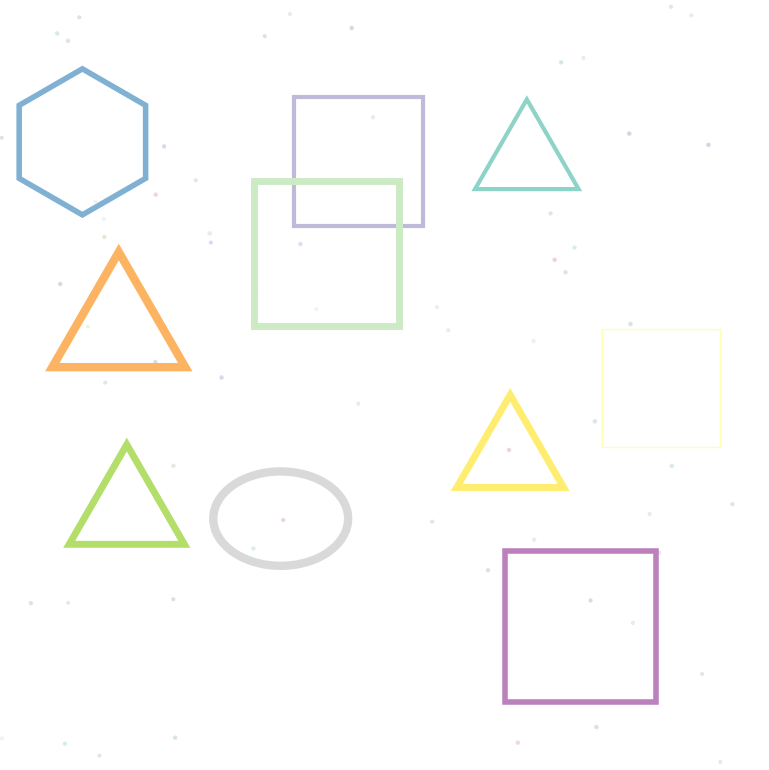[{"shape": "triangle", "thickness": 1.5, "radius": 0.39, "center": [0.684, 0.793]}, {"shape": "square", "thickness": 0.5, "radius": 0.38, "center": [0.858, 0.496]}, {"shape": "square", "thickness": 1.5, "radius": 0.42, "center": [0.465, 0.79]}, {"shape": "hexagon", "thickness": 2, "radius": 0.47, "center": [0.107, 0.816]}, {"shape": "triangle", "thickness": 3, "radius": 0.5, "center": [0.154, 0.573]}, {"shape": "triangle", "thickness": 2.5, "radius": 0.43, "center": [0.165, 0.336]}, {"shape": "oval", "thickness": 3, "radius": 0.44, "center": [0.365, 0.326]}, {"shape": "square", "thickness": 2, "radius": 0.49, "center": [0.754, 0.187]}, {"shape": "square", "thickness": 2.5, "radius": 0.47, "center": [0.424, 0.671]}, {"shape": "triangle", "thickness": 2.5, "radius": 0.4, "center": [0.663, 0.407]}]